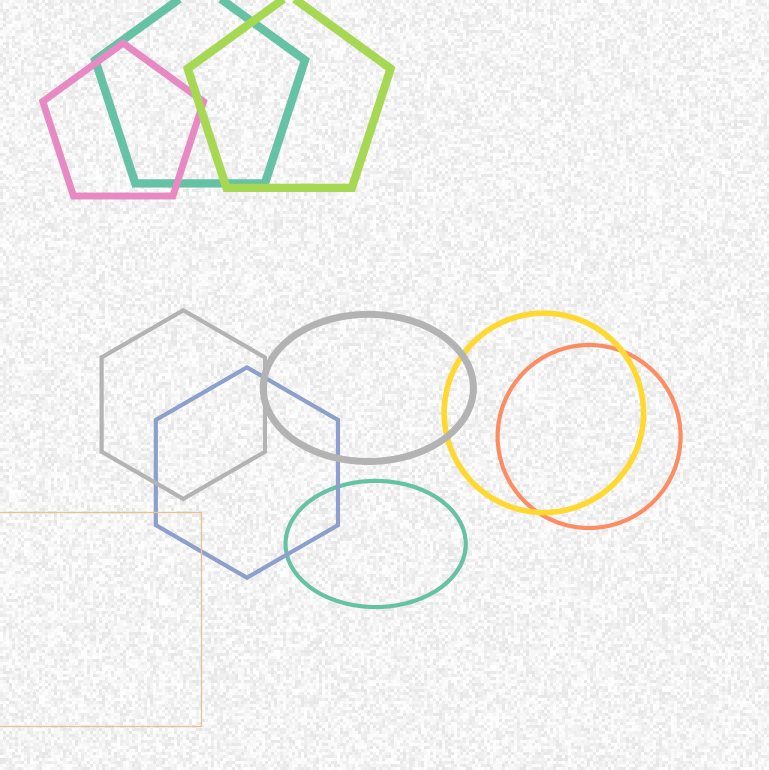[{"shape": "pentagon", "thickness": 3, "radius": 0.72, "center": [0.26, 0.878]}, {"shape": "oval", "thickness": 1.5, "radius": 0.59, "center": [0.488, 0.294]}, {"shape": "circle", "thickness": 1.5, "radius": 0.59, "center": [0.765, 0.433]}, {"shape": "hexagon", "thickness": 1.5, "radius": 0.68, "center": [0.321, 0.386]}, {"shape": "pentagon", "thickness": 2.5, "radius": 0.55, "center": [0.16, 0.834]}, {"shape": "pentagon", "thickness": 3, "radius": 0.69, "center": [0.376, 0.868]}, {"shape": "circle", "thickness": 2, "radius": 0.65, "center": [0.706, 0.464]}, {"shape": "square", "thickness": 0.5, "radius": 0.69, "center": [0.122, 0.196]}, {"shape": "oval", "thickness": 2.5, "radius": 0.68, "center": [0.478, 0.496]}, {"shape": "hexagon", "thickness": 1.5, "radius": 0.61, "center": [0.238, 0.475]}]